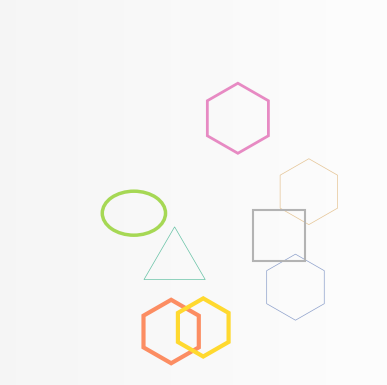[{"shape": "triangle", "thickness": 0.5, "radius": 0.46, "center": [0.451, 0.319]}, {"shape": "hexagon", "thickness": 3, "radius": 0.41, "center": [0.442, 0.139]}, {"shape": "hexagon", "thickness": 0.5, "radius": 0.43, "center": [0.763, 0.254]}, {"shape": "hexagon", "thickness": 2, "radius": 0.45, "center": [0.614, 0.693]}, {"shape": "oval", "thickness": 2.5, "radius": 0.41, "center": [0.346, 0.446]}, {"shape": "hexagon", "thickness": 3, "radius": 0.38, "center": [0.524, 0.149]}, {"shape": "hexagon", "thickness": 0.5, "radius": 0.43, "center": [0.797, 0.502]}, {"shape": "square", "thickness": 1.5, "radius": 0.34, "center": [0.72, 0.388]}]